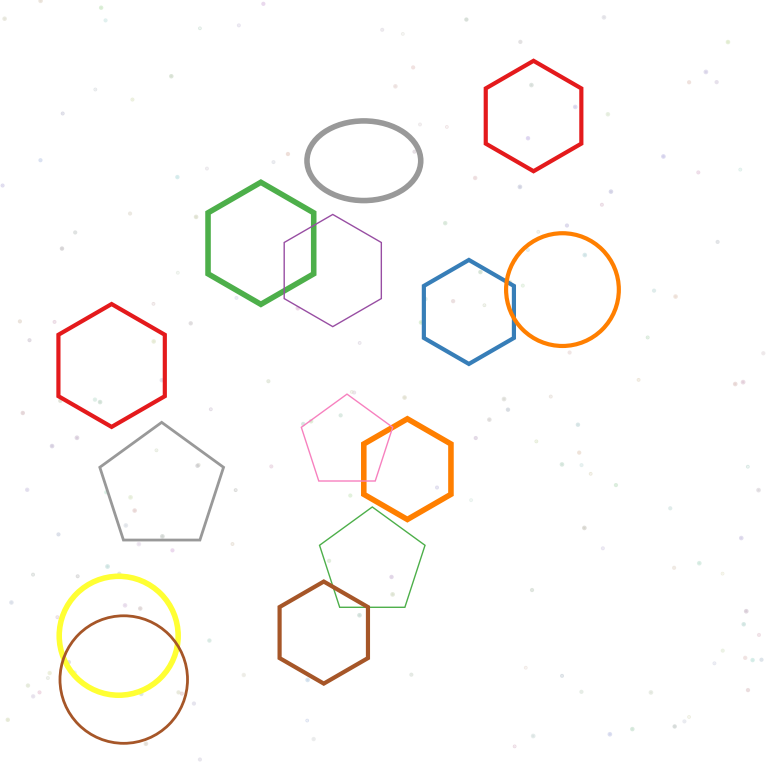[{"shape": "hexagon", "thickness": 1.5, "radius": 0.4, "center": [0.145, 0.525]}, {"shape": "hexagon", "thickness": 1.5, "radius": 0.36, "center": [0.693, 0.849]}, {"shape": "hexagon", "thickness": 1.5, "radius": 0.34, "center": [0.609, 0.595]}, {"shape": "hexagon", "thickness": 2, "radius": 0.4, "center": [0.339, 0.684]}, {"shape": "pentagon", "thickness": 0.5, "radius": 0.36, "center": [0.483, 0.27]}, {"shape": "hexagon", "thickness": 0.5, "radius": 0.36, "center": [0.432, 0.649]}, {"shape": "circle", "thickness": 1.5, "radius": 0.37, "center": [0.73, 0.624]}, {"shape": "hexagon", "thickness": 2, "radius": 0.33, "center": [0.529, 0.391]}, {"shape": "circle", "thickness": 2, "radius": 0.39, "center": [0.154, 0.174]}, {"shape": "circle", "thickness": 1, "radius": 0.41, "center": [0.161, 0.117]}, {"shape": "hexagon", "thickness": 1.5, "radius": 0.33, "center": [0.42, 0.178]}, {"shape": "pentagon", "thickness": 0.5, "radius": 0.31, "center": [0.451, 0.426]}, {"shape": "oval", "thickness": 2, "radius": 0.37, "center": [0.473, 0.791]}, {"shape": "pentagon", "thickness": 1, "radius": 0.42, "center": [0.21, 0.367]}]